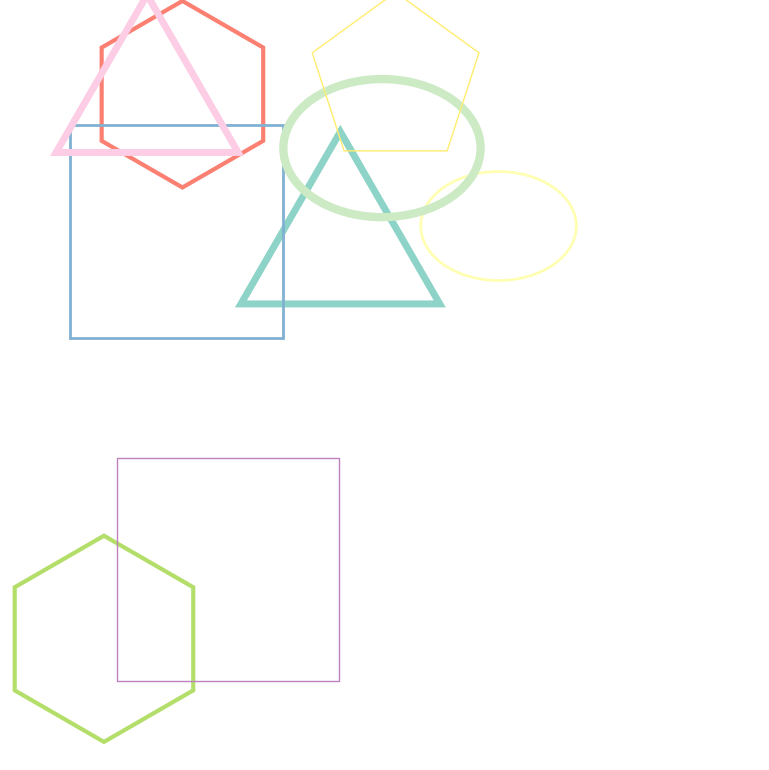[{"shape": "triangle", "thickness": 2.5, "radius": 0.75, "center": [0.442, 0.68]}, {"shape": "oval", "thickness": 1, "radius": 0.51, "center": [0.647, 0.706]}, {"shape": "hexagon", "thickness": 1.5, "radius": 0.61, "center": [0.237, 0.878]}, {"shape": "square", "thickness": 1, "radius": 0.69, "center": [0.229, 0.699]}, {"shape": "hexagon", "thickness": 1.5, "radius": 0.67, "center": [0.135, 0.17]}, {"shape": "triangle", "thickness": 2.5, "radius": 0.68, "center": [0.191, 0.87]}, {"shape": "square", "thickness": 0.5, "radius": 0.72, "center": [0.296, 0.26]}, {"shape": "oval", "thickness": 3, "radius": 0.64, "center": [0.496, 0.808]}, {"shape": "pentagon", "thickness": 0.5, "radius": 0.57, "center": [0.514, 0.896]}]